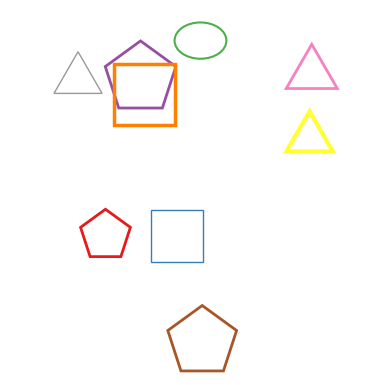[{"shape": "pentagon", "thickness": 2, "radius": 0.34, "center": [0.274, 0.388]}, {"shape": "square", "thickness": 1, "radius": 0.34, "center": [0.46, 0.387]}, {"shape": "oval", "thickness": 1.5, "radius": 0.34, "center": [0.521, 0.895]}, {"shape": "pentagon", "thickness": 2, "radius": 0.48, "center": [0.365, 0.797]}, {"shape": "square", "thickness": 2.5, "radius": 0.4, "center": [0.375, 0.755]}, {"shape": "triangle", "thickness": 3, "radius": 0.35, "center": [0.804, 0.641]}, {"shape": "pentagon", "thickness": 2, "radius": 0.47, "center": [0.525, 0.113]}, {"shape": "triangle", "thickness": 2, "radius": 0.38, "center": [0.81, 0.808]}, {"shape": "triangle", "thickness": 1, "radius": 0.36, "center": [0.203, 0.793]}]